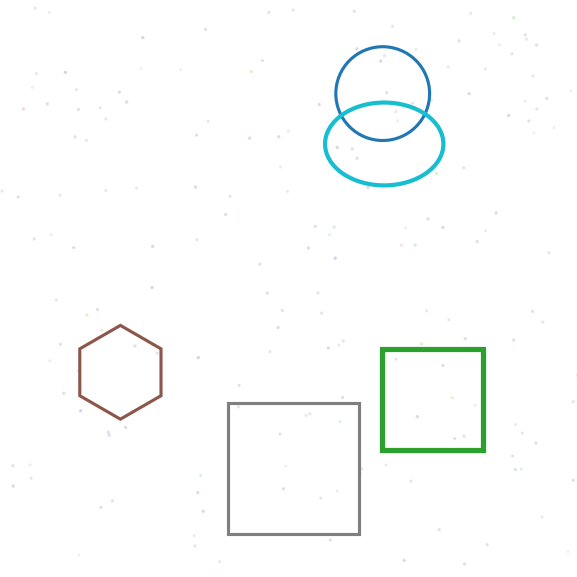[{"shape": "circle", "thickness": 1.5, "radius": 0.41, "center": [0.663, 0.837]}, {"shape": "square", "thickness": 2.5, "radius": 0.44, "center": [0.748, 0.307]}, {"shape": "hexagon", "thickness": 1.5, "radius": 0.41, "center": [0.208, 0.354]}, {"shape": "square", "thickness": 1.5, "radius": 0.57, "center": [0.508, 0.188]}, {"shape": "oval", "thickness": 2, "radius": 0.51, "center": [0.665, 0.75]}]